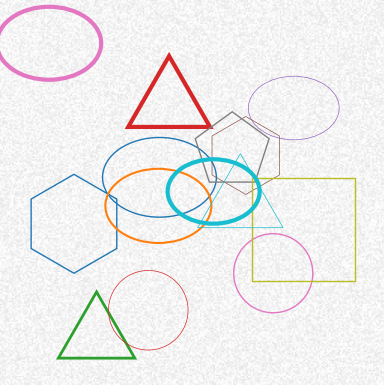[{"shape": "hexagon", "thickness": 1, "radius": 0.64, "center": [0.192, 0.419]}, {"shape": "oval", "thickness": 1, "radius": 0.74, "center": [0.414, 0.539]}, {"shape": "oval", "thickness": 1.5, "radius": 0.69, "center": [0.411, 0.465]}, {"shape": "triangle", "thickness": 2, "radius": 0.57, "center": [0.251, 0.127]}, {"shape": "triangle", "thickness": 3, "radius": 0.61, "center": [0.439, 0.732]}, {"shape": "circle", "thickness": 0.5, "radius": 0.52, "center": [0.385, 0.194]}, {"shape": "oval", "thickness": 0.5, "radius": 0.59, "center": [0.763, 0.719]}, {"shape": "hexagon", "thickness": 0.5, "radius": 0.51, "center": [0.638, 0.596]}, {"shape": "circle", "thickness": 1, "radius": 0.51, "center": [0.71, 0.29]}, {"shape": "oval", "thickness": 3, "radius": 0.68, "center": [0.127, 0.888]}, {"shape": "pentagon", "thickness": 1, "radius": 0.5, "center": [0.603, 0.609]}, {"shape": "square", "thickness": 1, "radius": 0.67, "center": [0.788, 0.403]}, {"shape": "triangle", "thickness": 0.5, "radius": 0.64, "center": [0.624, 0.473]}, {"shape": "oval", "thickness": 3, "radius": 0.6, "center": [0.555, 0.503]}]